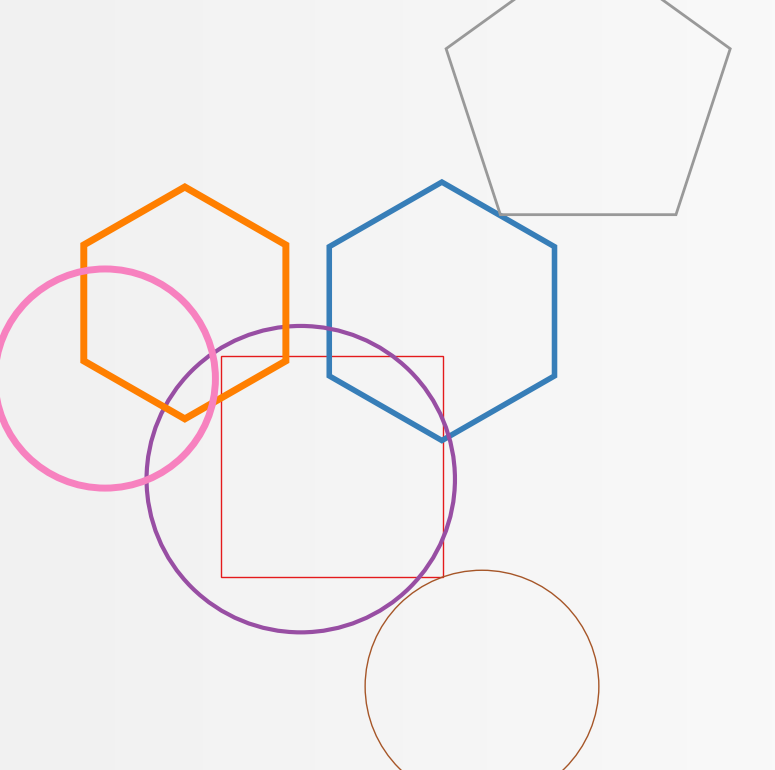[{"shape": "square", "thickness": 0.5, "radius": 0.72, "center": [0.428, 0.394]}, {"shape": "hexagon", "thickness": 2, "radius": 0.84, "center": [0.57, 0.596]}, {"shape": "circle", "thickness": 1.5, "radius": 0.99, "center": [0.388, 0.378]}, {"shape": "hexagon", "thickness": 2.5, "radius": 0.75, "center": [0.238, 0.607]}, {"shape": "circle", "thickness": 0.5, "radius": 0.75, "center": [0.622, 0.109]}, {"shape": "circle", "thickness": 2.5, "radius": 0.71, "center": [0.136, 0.508]}, {"shape": "pentagon", "thickness": 1, "radius": 0.96, "center": [0.759, 0.877]}]